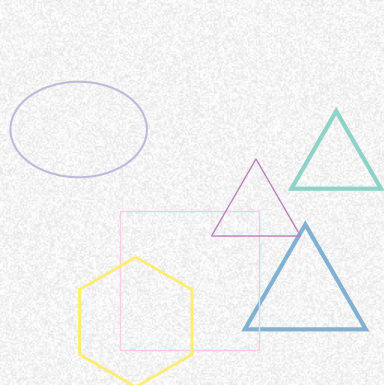[{"shape": "triangle", "thickness": 3, "radius": 0.67, "center": [0.873, 0.577]}, {"shape": "oval", "thickness": 1.5, "radius": 0.89, "center": [0.204, 0.664]}, {"shape": "triangle", "thickness": 3, "radius": 0.91, "center": [0.793, 0.235]}, {"shape": "square", "thickness": 1, "radius": 0.9, "center": [0.491, 0.271]}, {"shape": "triangle", "thickness": 1, "radius": 0.67, "center": [0.665, 0.454]}, {"shape": "hexagon", "thickness": 2, "radius": 0.84, "center": [0.353, 0.164]}]